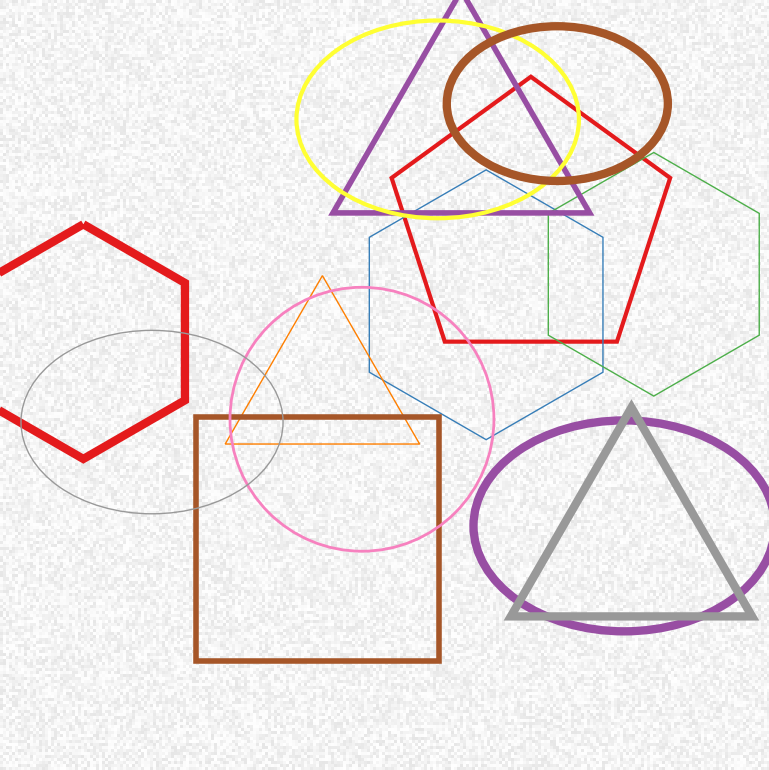[{"shape": "pentagon", "thickness": 1.5, "radius": 0.95, "center": [0.689, 0.71]}, {"shape": "hexagon", "thickness": 3, "radius": 0.76, "center": [0.108, 0.556]}, {"shape": "hexagon", "thickness": 0.5, "radius": 0.88, "center": [0.631, 0.604]}, {"shape": "hexagon", "thickness": 0.5, "radius": 0.79, "center": [0.849, 0.644]}, {"shape": "triangle", "thickness": 2, "radius": 0.96, "center": [0.599, 0.82]}, {"shape": "oval", "thickness": 3, "radius": 0.98, "center": [0.811, 0.317]}, {"shape": "triangle", "thickness": 0.5, "radius": 0.73, "center": [0.419, 0.496]}, {"shape": "oval", "thickness": 1.5, "radius": 0.92, "center": [0.568, 0.845]}, {"shape": "oval", "thickness": 3, "radius": 0.72, "center": [0.724, 0.865]}, {"shape": "square", "thickness": 2, "radius": 0.79, "center": [0.413, 0.3]}, {"shape": "circle", "thickness": 1, "radius": 0.86, "center": [0.47, 0.456]}, {"shape": "oval", "thickness": 0.5, "radius": 0.85, "center": [0.197, 0.452]}, {"shape": "triangle", "thickness": 3, "radius": 0.9, "center": [0.82, 0.29]}]